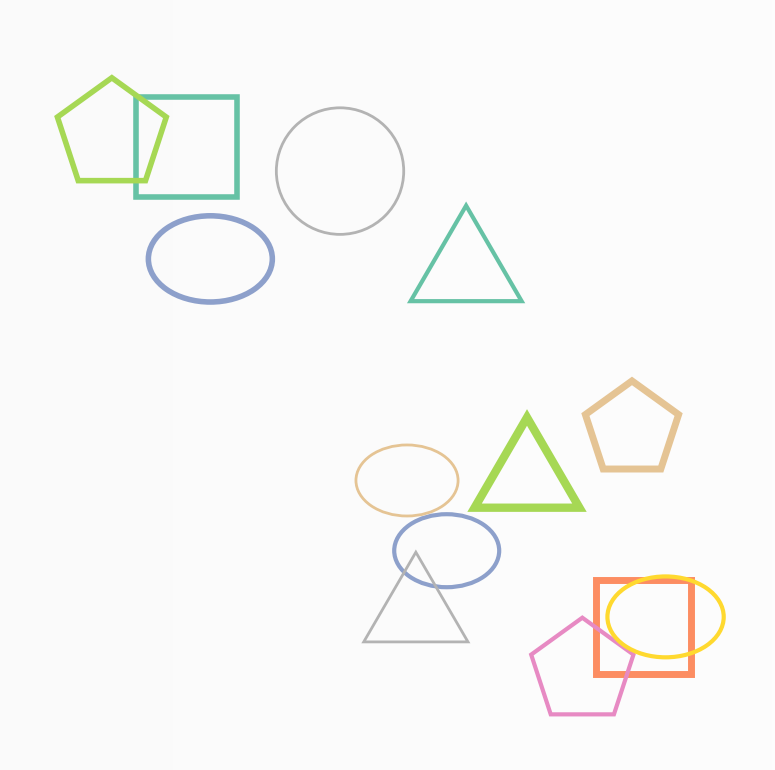[{"shape": "triangle", "thickness": 1.5, "radius": 0.41, "center": [0.601, 0.65]}, {"shape": "square", "thickness": 2, "radius": 0.33, "center": [0.241, 0.809]}, {"shape": "square", "thickness": 2.5, "radius": 0.31, "center": [0.83, 0.186]}, {"shape": "oval", "thickness": 1.5, "radius": 0.34, "center": [0.576, 0.285]}, {"shape": "oval", "thickness": 2, "radius": 0.4, "center": [0.271, 0.664]}, {"shape": "pentagon", "thickness": 1.5, "radius": 0.35, "center": [0.751, 0.128]}, {"shape": "pentagon", "thickness": 2, "radius": 0.37, "center": [0.144, 0.825]}, {"shape": "triangle", "thickness": 3, "radius": 0.39, "center": [0.68, 0.38]}, {"shape": "oval", "thickness": 1.5, "radius": 0.38, "center": [0.859, 0.199]}, {"shape": "oval", "thickness": 1, "radius": 0.33, "center": [0.525, 0.376]}, {"shape": "pentagon", "thickness": 2.5, "radius": 0.32, "center": [0.815, 0.442]}, {"shape": "circle", "thickness": 1, "radius": 0.41, "center": [0.439, 0.778]}, {"shape": "triangle", "thickness": 1, "radius": 0.39, "center": [0.537, 0.205]}]